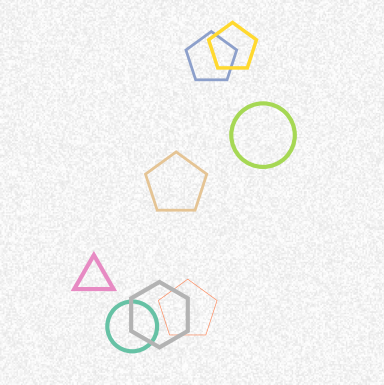[{"shape": "circle", "thickness": 3, "radius": 0.32, "center": [0.343, 0.152]}, {"shape": "pentagon", "thickness": 0.5, "radius": 0.4, "center": [0.488, 0.195]}, {"shape": "pentagon", "thickness": 2, "radius": 0.35, "center": [0.549, 0.849]}, {"shape": "triangle", "thickness": 3, "radius": 0.29, "center": [0.244, 0.279]}, {"shape": "circle", "thickness": 3, "radius": 0.41, "center": [0.683, 0.649]}, {"shape": "pentagon", "thickness": 2.5, "radius": 0.33, "center": [0.604, 0.876]}, {"shape": "pentagon", "thickness": 2, "radius": 0.42, "center": [0.457, 0.522]}, {"shape": "hexagon", "thickness": 3, "radius": 0.42, "center": [0.414, 0.183]}]